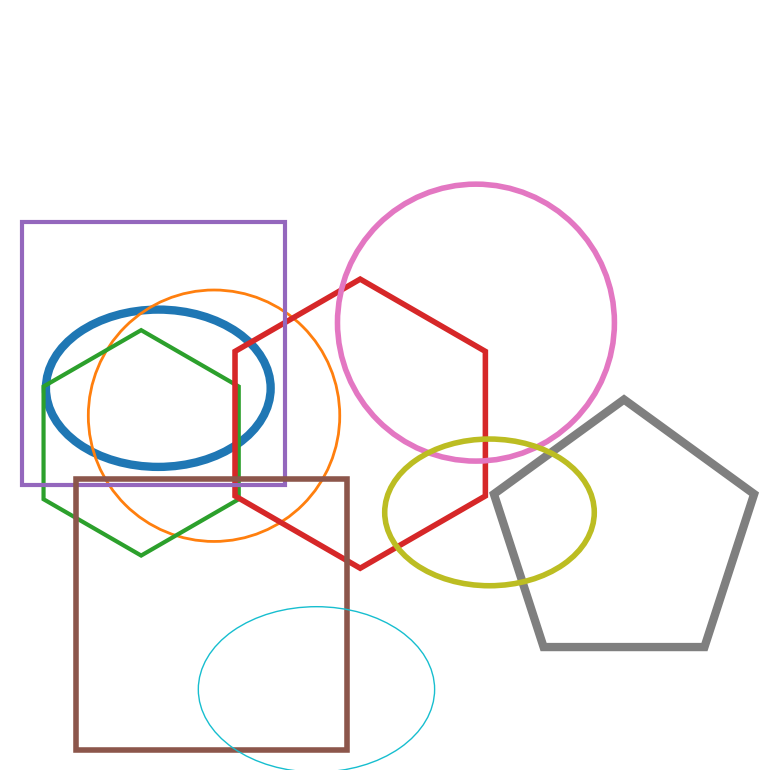[{"shape": "oval", "thickness": 3, "radius": 0.73, "center": [0.206, 0.496]}, {"shape": "circle", "thickness": 1, "radius": 0.82, "center": [0.278, 0.46]}, {"shape": "hexagon", "thickness": 1.5, "radius": 0.73, "center": [0.183, 0.425]}, {"shape": "hexagon", "thickness": 2, "radius": 0.94, "center": [0.468, 0.45]}, {"shape": "square", "thickness": 1.5, "radius": 0.85, "center": [0.199, 0.541]}, {"shape": "square", "thickness": 2, "radius": 0.88, "center": [0.275, 0.202]}, {"shape": "circle", "thickness": 2, "radius": 0.9, "center": [0.618, 0.581]}, {"shape": "pentagon", "thickness": 3, "radius": 0.89, "center": [0.81, 0.303]}, {"shape": "oval", "thickness": 2, "radius": 0.68, "center": [0.636, 0.335]}, {"shape": "oval", "thickness": 0.5, "radius": 0.77, "center": [0.411, 0.105]}]